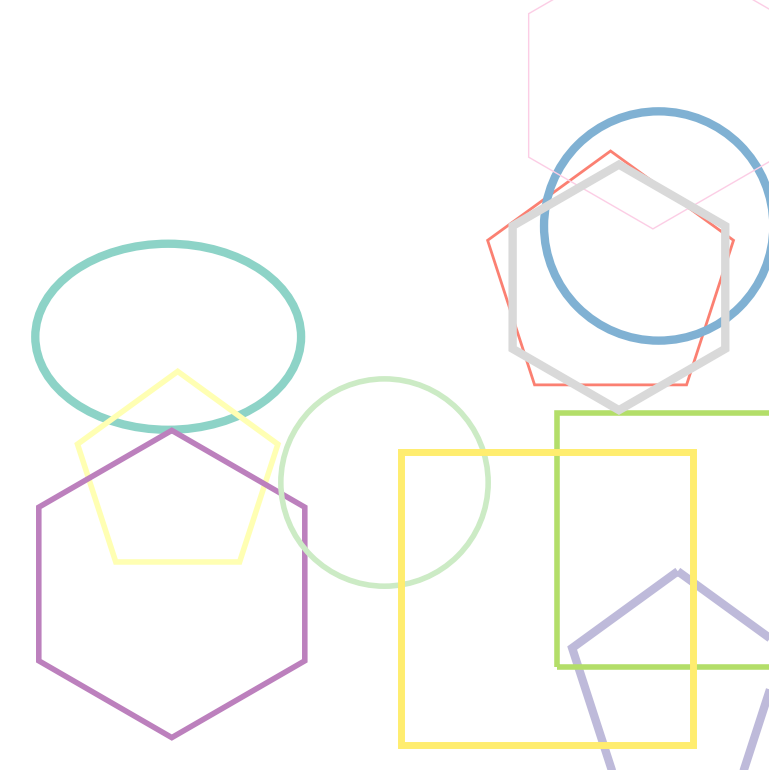[{"shape": "oval", "thickness": 3, "radius": 0.86, "center": [0.218, 0.563]}, {"shape": "pentagon", "thickness": 2, "radius": 0.68, "center": [0.231, 0.381]}, {"shape": "pentagon", "thickness": 3, "radius": 0.72, "center": [0.88, 0.114]}, {"shape": "pentagon", "thickness": 1, "radius": 0.84, "center": [0.793, 0.636]}, {"shape": "circle", "thickness": 3, "radius": 0.74, "center": [0.855, 0.707]}, {"shape": "square", "thickness": 2, "radius": 0.82, "center": [0.888, 0.299]}, {"shape": "hexagon", "thickness": 0.5, "radius": 0.93, "center": [0.848, 0.889]}, {"shape": "hexagon", "thickness": 3, "radius": 0.8, "center": [0.804, 0.627]}, {"shape": "hexagon", "thickness": 2, "radius": 1.0, "center": [0.223, 0.242]}, {"shape": "circle", "thickness": 2, "radius": 0.67, "center": [0.499, 0.373]}, {"shape": "square", "thickness": 2.5, "radius": 0.95, "center": [0.711, 0.222]}]